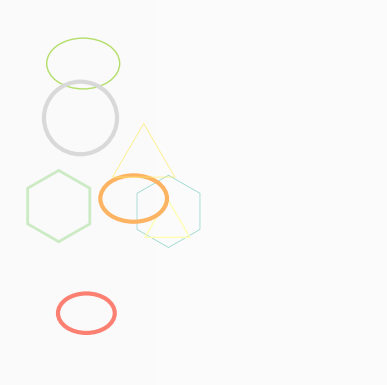[{"shape": "hexagon", "thickness": 0.5, "radius": 0.47, "center": [0.435, 0.451]}, {"shape": "triangle", "thickness": 1, "radius": 0.33, "center": [0.432, 0.417]}, {"shape": "oval", "thickness": 3, "radius": 0.37, "center": [0.223, 0.187]}, {"shape": "oval", "thickness": 3, "radius": 0.43, "center": [0.345, 0.484]}, {"shape": "oval", "thickness": 1, "radius": 0.47, "center": [0.215, 0.835]}, {"shape": "circle", "thickness": 3, "radius": 0.47, "center": [0.208, 0.694]}, {"shape": "hexagon", "thickness": 2, "radius": 0.46, "center": [0.152, 0.465]}, {"shape": "triangle", "thickness": 0.5, "radius": 0.46, "center": [0.371, 0.586]}]